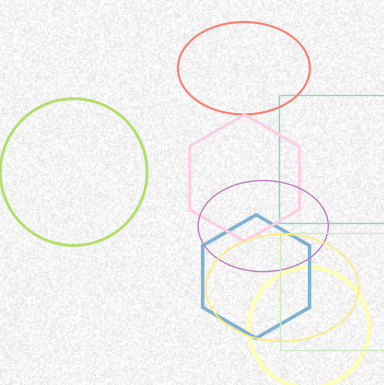[{"shape": "square", "thickness": 1, "radius": 0.83, "center": [0.889, 0.587]}, {"shape": "circle", "thickness": 3, "radius": 0.78, "center": [0.802, 0.149]}, {"shape": "oval", "thickness": 1.5, "radius": 0.86, "center": [0.633, 0.823]}, {"shape": "hexagon", "thickness": 2.5, "radius": 0.8, "center": [0.665, 0.282]}, {"shape": "circle", "thickness": 2, "radius": 0.95, "center": [0.191, 0.553]}, {"shape": "hexagon", "thickness": 2, "radius": 0.82, "center": [0.635, 0.538]}, {"shape": "oval", "thickness": 1, "radius": 0.85, "center": [0.684, 0.413]}, {"shape": "square", "thickness": 1, "radius": 0.76, "center": [0.878, 0.243]}, {"shape": "oval", "thickness": 1, "radius": 0.99, "center": [0.733, 0.252]}]